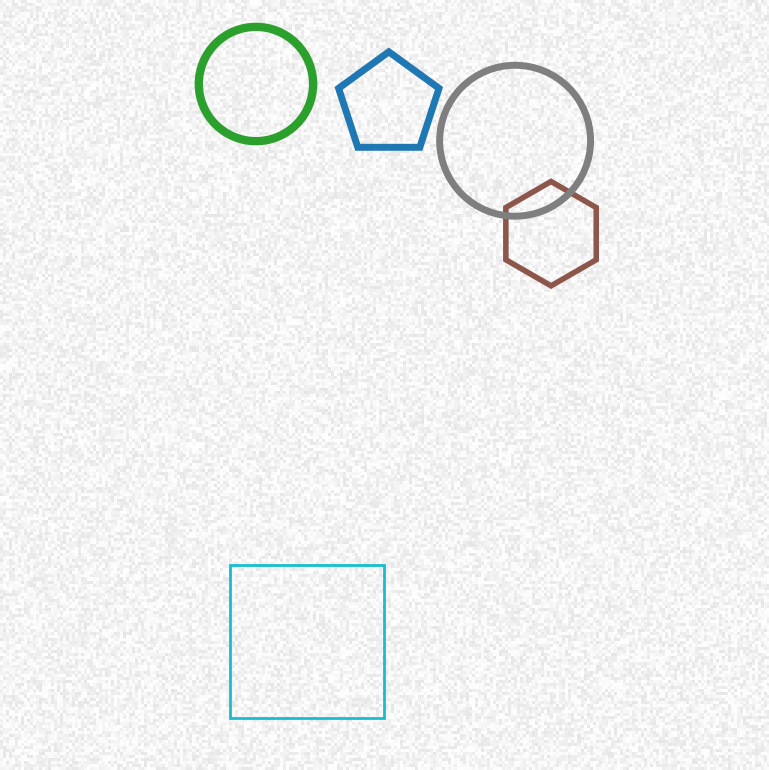[{"shape": "pentagon", "thickness": 2.5, "radius": 0.34, "center": [0.505, 0.864]}, {"shape": "circle", "thickness": 3, "radius": 0.37, "center": [0.332, 0.891]}, {"shape": "hexagon", "thickness": 2, "radius": 0.34, "center": [0.716, 0.697]}, {"shape": "circle", "thickness": 2.5, "radius": 0.49, "center": [0.669, 0.817]}, {"shape": "square", "thickness": 1, "radius": 0.5, "center": [0.398, 0.167]}]